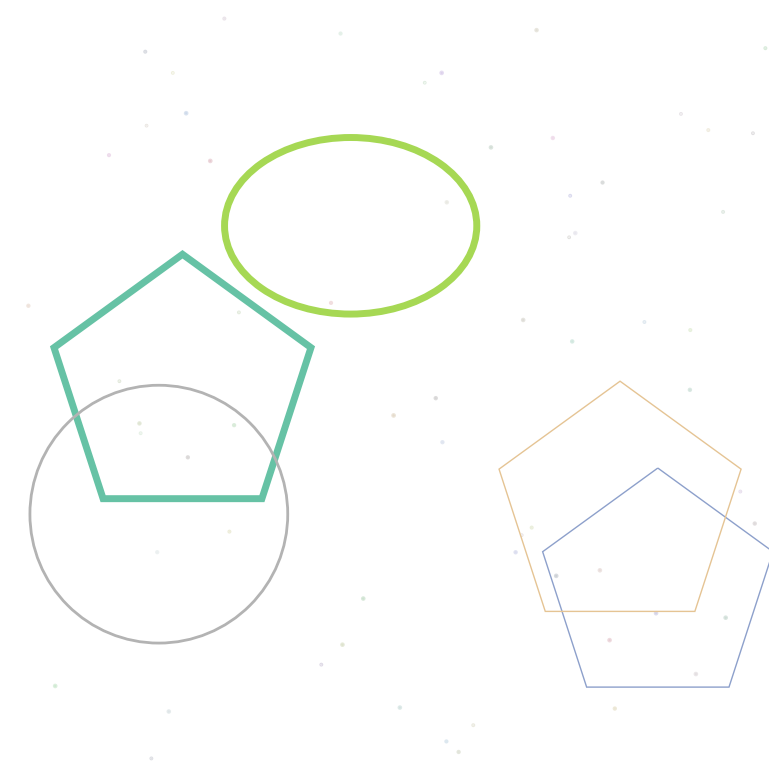[{"shape": "pentagon", "thickness": 2.5, "radius": 0.88, "center": [0.237, 0.494]}, {"shape": "pentagon", "thickness": 0.5, "radius": 0.79, "center": [0.854, 0.235]}, {"shape": "oval", "thickness": 2.5, "radius": 0.82, "center": [0.455, 0.707]}, {"shape": "pentagon", "thickness": 0.5, "radius": 0.83, "center": [0.805, 0.34]}, {"shape": "circle", "thickness": 1, "radius": 0.84, "center": [0.206, 0.332]}]